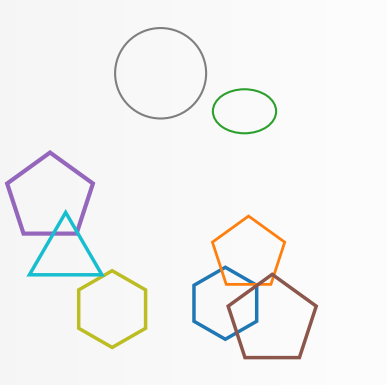[{"shape": "hexagon", "thickness": 2.5, "radius": 0.47, "center": [0.582, 0.212]}, {"shape": "pentagon", "thickness": 2, "radius": 0.49, "center": [0.641, 0.341]}, {"shape": "oval", "thickness": 1.5, "radius": 0.41, "center": [0.631, 0.711]}, {"shape": "pentagon", "thickness": 3, "radius": 0.58, "center": [0.129, 0.487]}, {"shape": "pentagon", "thickness": 2.5, "radius": 0.6, "center": [0.702, 0.168]}, {"shape": "circle", "thickness": 1.5, "radius": 0.59, "center": [0.415, 0.81]}, {"shape": "hexagon", "thickness": 2.5, "radius": 0.5, "center": [0.289, 0.197]}, {"shape": "triangle", "thickness": 2.5, "radius": 0.54, "center": [0.169, 0.34]}]